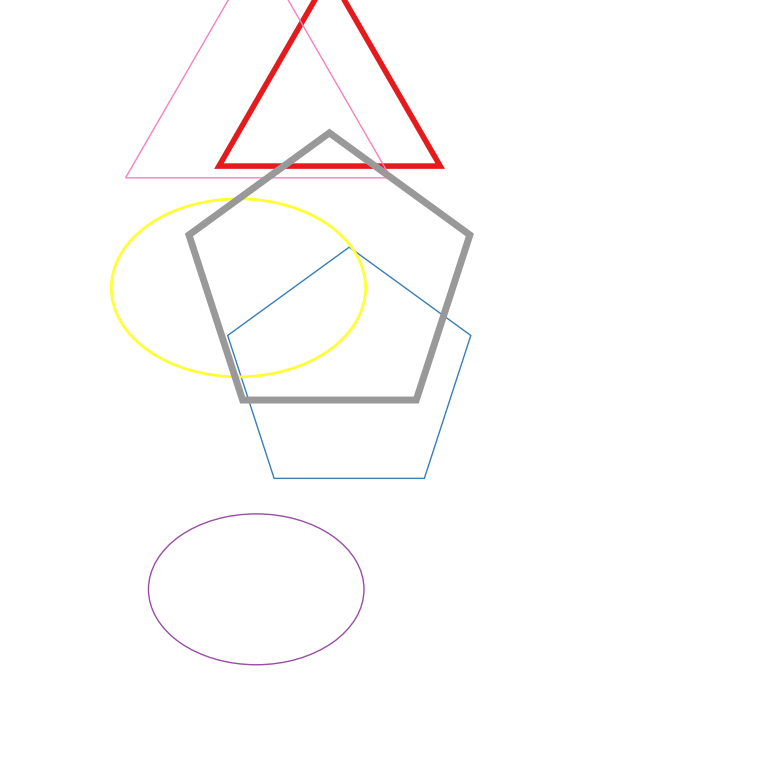[{"shape": "triangle", "thickness": 2, "radius": 0.83, "center": [0.428, 0.867]}, {"shape": "pentagon", "thickness": 0.5, "radius": 0.83, "center": [0.454, 0.513]}, {"shape": "oval", "thickness": 0.5, "radius": 0.7, "center": [0.333, 0.235]}, {"shape": "oval", "thickness": 1, "radius": 0.83, "center": [0.31, 0.626]}, {"shape": "triangle", "thickness": 0.5, "radius": 0.99, "center": [0.335, 0.868]}, {"shape": "pentagon", "thickness": 2.5, "radius": 0.96, "center": [0.428, 0.636]}]